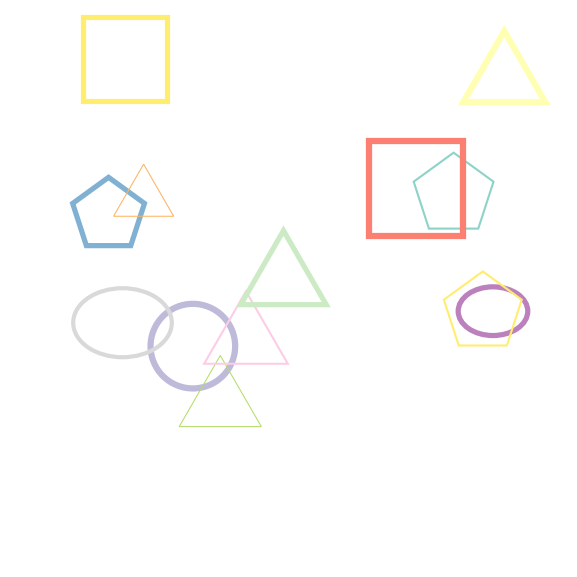[{"shape": "pentagon", "thickness": 1, "radius": 0.36, "center": [0.785, 0.662]}, {"shape": "triangle", "thickness": 3, "radius": 0.41, "center": [0.873, 0.863]}, {"shape": "circle", "thickness": 3, "radius": 0.37, "center": [0.334, 0.4]}, {"shape": "square", "thickness": 3, "radius": 0.41, "center": [0.721, 0.672]}, {"shape": "pentagon", "thickness": 2.5, "radius": 0.33, "center": [0.188, 0.627]}, {"shape": "triangle", "thickness": 0.5, "radius": 0.3, "center": [0.249, 0.655]}, {"shape": "triangle", "thickness": 0.5, "radius": 0.41, "center": [0.381, 0.301]}, {"shape": "triangle", "thickness": 1, "radius": 0.42, "center": [0.426, 0.411]}, {"shape": "oval", "thickness": 2, "radius": 0.43, "center": [0.212, 0.44]}, {"shape": "oval", "thickness": 2.5, "radius": 0.3, "center": [0.854, 0.46]}, {"shape": "triangle", "thickness": 2.5, "radius": 0.43, "center": [0.491, 0.514]}, {"shape": "square", "thickness": 2.5, "radius": 0.37, "center": [0.216, 0.897]}, {"shape": "pentagon", "thickness": 1, "radius": 0.35, "center": [0.836, 0.458]}]